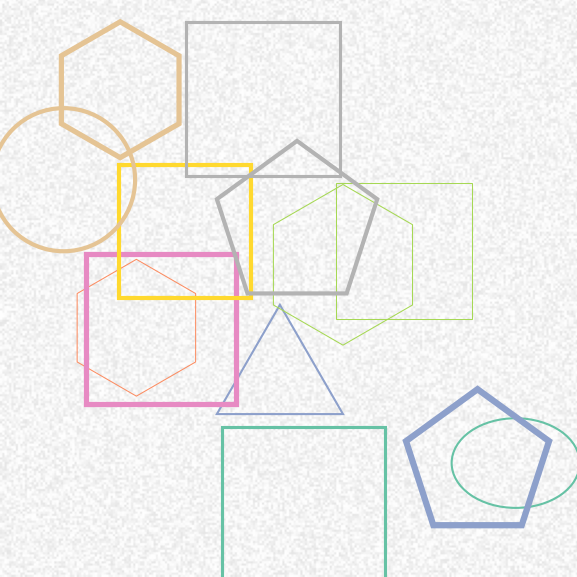[{"shape": "oval", "thickness": 1, "radius": 0.55, "center": [0.893, 0.197]}, {"shape": "square", "thickness": 1.5, "radius": 0.71, "center": [0.525, 0.118]}, {"shape": "hexagon", "thickness": 0.5, "radius": 0.59, "center": [0.236, 0.432]}, {"shape": "pentagon", "thickness": 3, "radius": 0.65, "center": [0.827, 0.195]}, {"shape": "triangle", "thickness": 1, "radius": 0.63, "center": [0.485, 0.345]}, {"shape": "square", "thickness": 2.5, "radius": 0.65, "center": [0.279, 0.429]}, {"shape": "hexagon", "thickness": 0.5, "radius": 0.7, "center": [0.594, 0.541]}, {"shape": "square", "thickness": 0.5, "radius": 0.59, "center": [0.699, 0.564]}, {"shape": "square", "thickness": 2, "radius": 0.57, "center": [0.321, 0.598]}, {"shape": "hexagon", "thickness": 2.5, "radius": 0.59, "center": [0.208, 0.844]}, {"shape": "circle", "thickness": 2, "radius": 0.62, "center": [0.11, 0.688]}, {"shape": "square", "thickness": 1.5, "radius": 0.67, "center": [0.455, 0.827]}, {"shape": "pentagon", "thickness": 2, "radius": 0.73, "center": [0.514, 0.609]}]